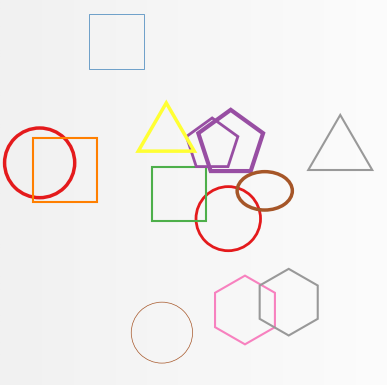[{"shape": "circle", "thickness": 2, "radius": 0.42, "center": [0.589, 0.432]}, {"shape": "circle", "thickness": 2.5, "radius": 0.45, "center": [0.102, 0.577]}, {"shape": "square", "thickness": 0.5, "radius": 0.36, "center": [0.3, 0.892]}, {"shape": "square", "thickness": 1.5, "radius": 0.35, "center": [0.462, 0.497]}, {"shape": "pentagon", "thickness": 3, "radius": 0.44, "center": [0.595, 0.627]}, {"shape": "pentagon", "thickness": 2, "radius": 0.35, "center": [0.547, 0.624]}, {"shape": "square", "thickness": 1.5, "radius": 0.42, "center": [0.167, 0.558]}, {"shape": "triangle", "thickness": 2.5, "radius": 0.42, "center": [0.429, 0.649]}, {"shape": "circle", "thickness": 0.5, "radius": 0.4, "center": [0.418, 0.136]}, {"shape": "oval", "thickness": 2.5, "radius": 0.36, "center": [0.683, 0.504]}, {"shape": "hexagon", "thickness": 1.5, "radius": 0.45, "center": [0.632, 0.195]}, {"shape": "triangle", "thickness": 1.5, "radius": 0.48, "center": [0.878, 0.606]}, {"shape": "hexagon", "thickness": 1.5, "radius": 0.43, "center": [0.745, 0.215]}]